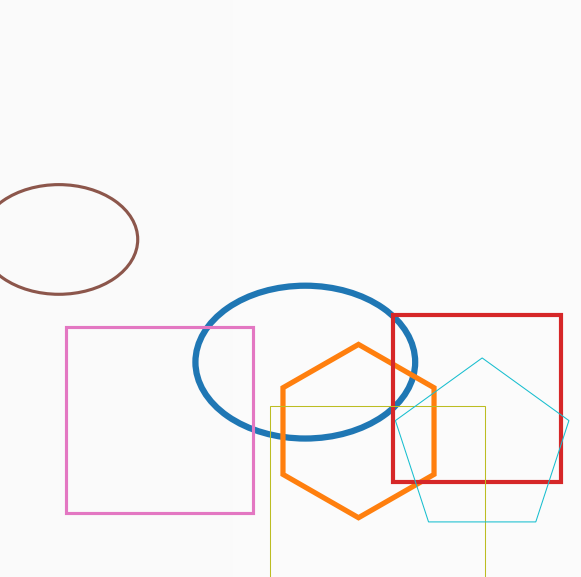[{"shape": "oval", "thickness": 3, "radius": 0.95, "center": [0.525, 0.372]}, {"shape": "hexagon", "thickness": 2.5, "radius": 0.75, "center": [0.617, 0.253]}, {"shape": "square", "thickness": 2, "radius": 0.72, "center": [0.821, 0.309]}, {"shape": "oval", "thickness": 1.5, "radius": 0.68, "center": [0.101, 0.584]}, {"shape": "square", "thickness": 1.5, "radius": 0.81, "center": [0.275, 0.272]}, {"shape": "square", "thickness": 0.5, "radius": 0.93, "center": [0.649, 0.111]}, {"shape": "pentagon", "thickness": 0.5, "radius": 0.78, "center": [0.83, 0.222]}]